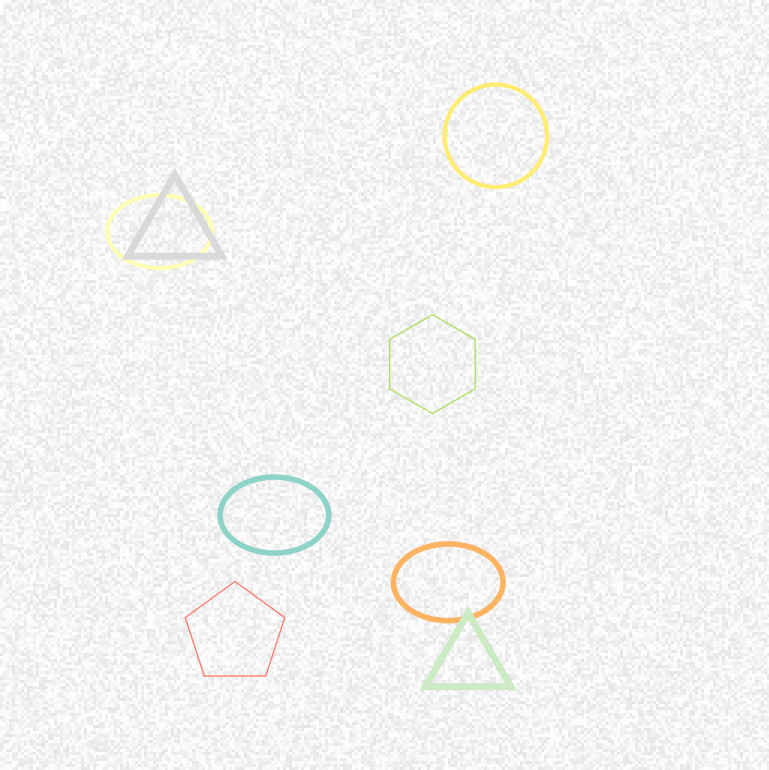[{"shape": "oval", "thickness": 2, "radius": 0.35, "center": [0.356, 0.331]}, {"shape": "oval", "thickness": 1.5, "radius": 0.34, "center": [0.207, 0.699]}, {"shape": "pentagon", "thickness": 0.5, "radius": 0.34, "center": [0.305, 0.177]}, {"shape": "oval", "thickness": 2, "radius": 0.36, "center": [0.582, 0.244]}, {"shape": "hexagon", "thickness": 0.5, "radius": 0.32, "center": [0.562, 0.527]}, {"shape": "triangle", "thickness": 2.5, "radius": 0.35, "center": [0.227, 0.703]}, {"shape": "triangle", "thickness": 2.5, "radius": 0.32, "center": [0.608, 0.14]}, {"shape": "circle", "thickness": 1.5, "radius": 0.33, "center": [0.644, 0.824]}]